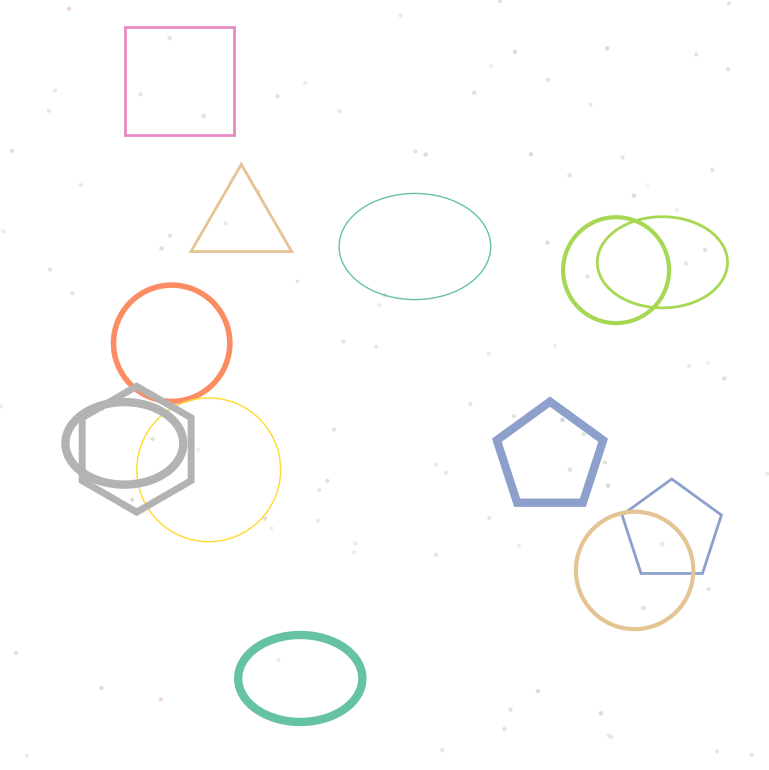[{"shape": "oval", "thickness": 0.5, "radius": 0.49, "center": [0.539, 0.68]}, {"shape": "oval", "thickness": 3, "radius": 0.4, "center": [0.39, 0.119]}, {"shape": "circle", "thickness": 2, "radius": 0.38, "center": [0.223, 0.554]}, {"shape": "pentagon", "thickness": 3, "radius": 0.36, "center": [0.714, 0.406]}, {"shape": "pentagon", "thickness": 1, "radius": 0.34, "center": [0.872, 0.31]}, {"shape": "square", "thickness": 1, "radius": 0.35, "center": [0.233, 0.895]}, {"shape": "oval", "thickness": 1, "radius": 0.42, "center": [0.86, 0.659]}, {"shape": "circle", "thickness": 1.5, "radius": 0.34, "center": [0.8, 0.649]}, {"shape": "circle", "thickness": 0.5, "radius": 0.47, "center": [0.271, 0.39]}, {"shape": "circle", "thickness": 1.5, "radius": 0.38, "center": [0.824, 0.259]}, {"shape": "triangle", "thickness": 1, "radius": 0.38, "center": [0.313, 0.711]}, {"shape": "hexagon", "thickness": 2.5, "radius": 0.41, "center": [0.177, 0.417]}, {"shape": "oval", "thickness": 3, "radius": 0.38, "center": [0.161, 0.424]}]